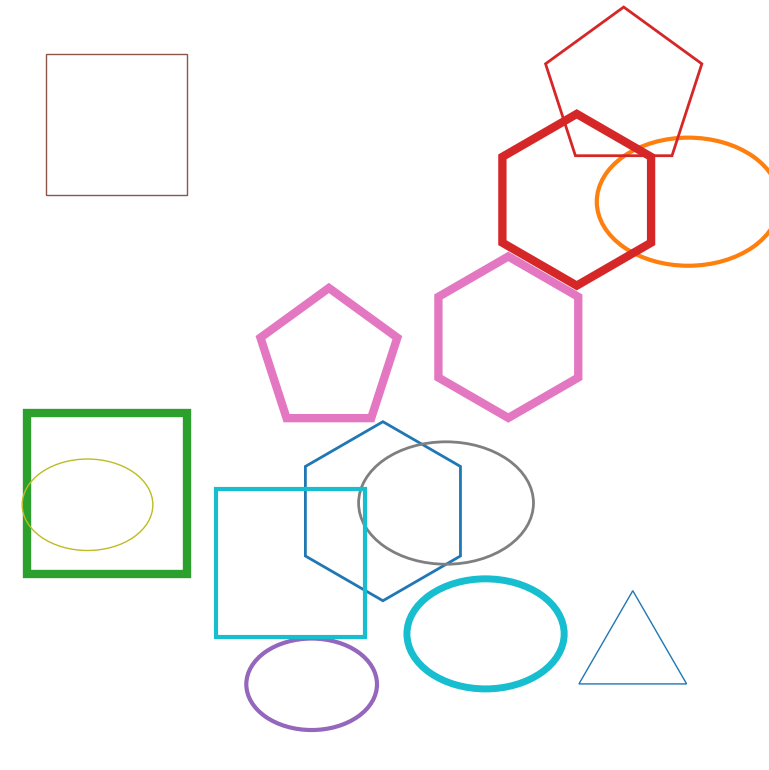[{"shape": "triangle", "thickness": 0.5, "radius": 0.4, "center": [0.822, 0.152]}, {"shape": "hexagon", "thickness": 1, "radius": 0.58, "center": [0.497, 0.336]}, {"shape": "oval", "thickness": 1.5, "radius": 0.59, "center": [0.894, 0.738]}, {"shape": "square", "thickness": 3, "radius": 0.52, "center": [0.139, 0.359]}, {"shape": "hexagon", "thickness": 3, "radius": 0.56, "center": [0.749, 0.741]}, {"shape": "pentagon", "thickness": 1, "radius": 0.53, "center": [0.81, 0.884]}, {"shape": "oval", "thickness": 1.5, "radius": 0.42, "center": [0.405, 0.111]}, {"shape": "square", "thickness": 0.5, "radius": 0.46, "center": [0.151, 0.838]}, {"shape": "hexagon", "thickness": 3, "radius": 0.52, "center": [0.66, 0.562]}, {"shape": "pentagon", "thickness": 3, "radius": 0.47, "center": [0.427, 0.533]}, {"shape": "oval", "thickness": 1, "radius": 0.57, "center": [0.579, 0.347]}, {"shape": "oval", "thickness": 0.5, "radius": 0.42, "center": [0.114, 0.344]}, {"shape": "square", "thickness": 1.5, "radius": 0.48, "center": [0.377, 0.269]}, {"shape": "oval", "thickness": 2.5, "radius": 0.51, "center": [0.631, 0.177]}]